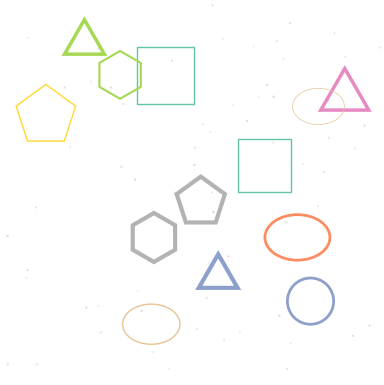[{"shape": "square", "thickness": 1, "radius": 0.34, "center": [0.688, 0.571]}, {"shape": "square", "thickness": 1, "radius": 0.37, "center": [0.43, 0.803]}, {"shape": "oval", "thickness": 2, "radius": 0.42, "center": [0.772, 0.383]}, {"shape": "circle", "thickness": 2, "radius": 0.3, "center": [0.807, 0.218]}, {"shape": "triangle", "thickness": 3, "radius": 0.29, "center": [0.567, 0.281]}, {"shape": "triangle", "thickness": 2.5, "radius": 0.36, "center": [0.896, 0.75]}, {"shape": "triangle", "thickness": 2.5, "radius": 0.3, "center": [0.219, 0.889]}, {"shape": "hexagon", "thickness": 1.5, "radius": 0.31, "center": [0.312, 0.806]}, {"shape": "pentagon", "thickness": 1, "radius": 0.41, "center": [0.119, 0.699]}, {"shape": "oval", "thickness": 1, "radius": 0.37, "center": [0.393, 0.158]}, {"shape": "oval", "thickness": 0.5, "radius": 0.34, "center": [0.827, 0.724]}, {"shape": "hexagon", "thickness": 3, "radius": 0.32, "center": [0.4, 0.383]}, {"shape": "pentagon", "thickness": 3, "radius": 0.33, "center": [0.522, 0.475]}]